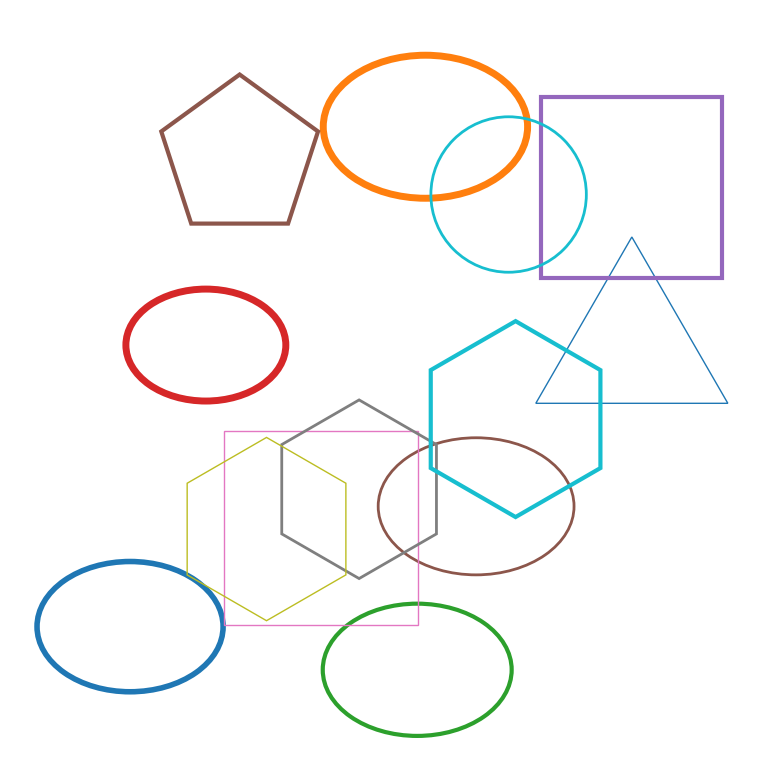[{"shape": "triangle", "thickness": 0.5, "radius": 0.72, "center": [0.821, 0.548]}, {"shape": "oval", "thickness": 2, "radius": 0.6, "center": [0.169, 0.186]}, {"shape": "oval", "thickness": 2.5, "radius": 0.66, "center": [0.553, 0.835]}, {"shape": "oval", "thickness": 1.5, "radius": 0.61, "center": [0.542, 0.13]}, {"shape": "oval", "thickness": 2.5, "radius": 0.52, "center": [0.267, 0.552]}, {"shape": "square", "thickness": 1.5, "radius": 0.59, "center": [0.82, 0.757]}, {"shape": "pentagon", "thickness": 1.5, "radius": 0.54, "center": [0.311, 0.796]}, {"shape": "oval", "thickness": 1, "radius": 0.64, "center": [0.618, 0.342]}, {"shape": "square", "thickness": 0.5, "radius": 0.63, "center": [0.417, 0.314]}, {"shape": "hexagon", "thickness": 1, "radius": 0.58, "center": [0.466, 0.365]}, {"shape": "hexagon", "thickness": 0.5, "radius": 0.6, "center": [0.346, 0.313]}, {"shape": "hexagon", "thickness": 1.5, "radius": 0.64, "center": [0.67, 0.456]}, {"shape": "circle", "thickness": 1, "radius": 0.5, "center": [0.661, 0.747]}]